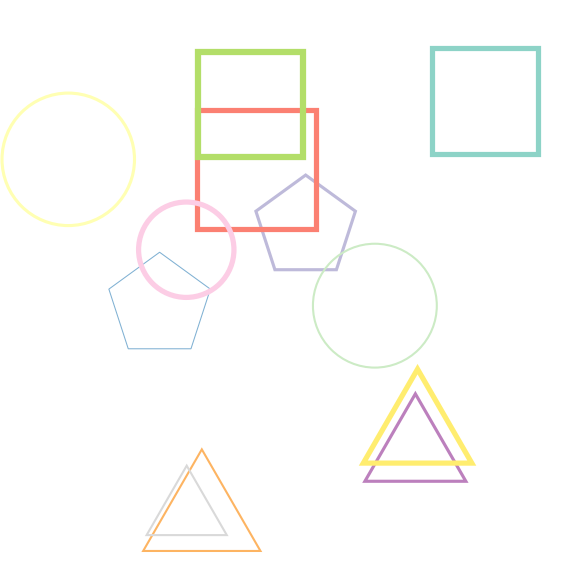[{"shape": "square", "thickness": 2.5, "radius": 0.46, "center": [0.839, 0.825]}, {"shape": "circle", "thickness": 1.5, "radius": 0.57, "center": [0.118, 0.723]}, {"shape": "pentagon", "thickness": 1.5, "radius": 0.45, "center": [0.529, 0.605]}, {"shape": "square", "thickness": 2.5, "radius": 0.51, "center": [0.444, 0.705]}, {"shape": "pentagon", "thickness": 0.5, "radius": 0.46, "center": [0.276, 0.47]}, {"shape": "triangle", "thickness": 1, "radius": 0.59, "center": [0.349, 0.104]}, {"shape": "square", "thickness": 3, "radius": 0.45, "center": [0.434, 0.819]}, {"shape": "circle", "thickness": 2.5, "radius": 0.41, "center": [0.323, 0.567]}, {"shape": "triangle", "thickness": 1, "radius": 0.4, "center": [0.323, 0.113]}, {"shape": "triangle", "thickness": 1.5, "radius": 0.5, "center": [0.719, 0.216]}, {"shape": "circle", "thickness": 1, "radius": 0.54, "center": [0.649, 0.47]}, {"shape": "triangle", "thickness": 2.5, "radius": 0.54, "center": [0.723, 0.251]}]